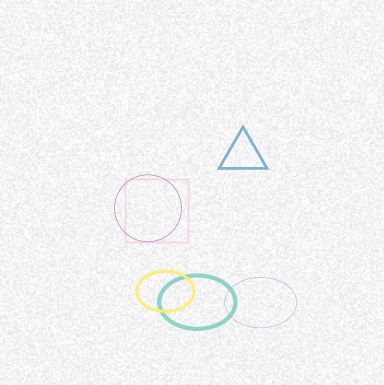[{"shape": "oval", "thickness": 3, "radius": 0.5, "center": [0.513, 0.215]}, {"shape": "oval", "thickness": 0.5, "radius": 0.47, "center": [0.677, 0.214]}, {"shape": "triangle", "thickness": 2, "radius": 0.36, "center": [0.631, 0.599]}, {"shape": "square", "thickness": 1, "radius": 0.41, "center": [0.407, 0.453]}, {"shape": "circle", "thickness": 0.5, "radius": 0.44, "center": [0.385, 0.459]}, {"shape": "oval", "thickness": 2, "radius": 0.37, "center": [0.43, 0.243]}]